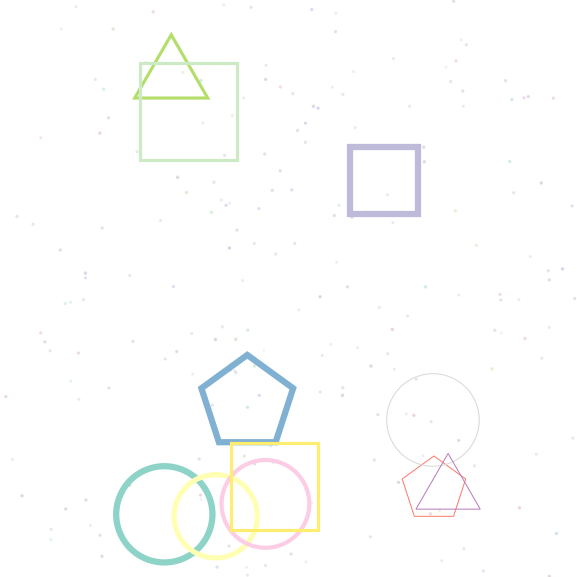[{"shape": "circle", "thickness": 3, "radius": 0.42, "center": [0.285, 0.109]}, {"shape": "circle", "thickness": 2.5, "radius": 0.36, "center": [0.373, 0.105]}, {"shape": "square", "thickness": 3, "radius": 0.29, "center": [0.665, 0.686]}, {"shape": "pentagon", "thickness": 0.5, "radius": 0.29, "center": [0.751, 0.152]}, {"shape": "pentagon", "thickness": 3, "radius": 0.42, "center": [0.428, 0.301]}, {"shape": "triangle", "thickness": 1.5, "radius": 0.36, "center": [0.296, 0.866]}, {"shape": "circle", "thickness": 2, "radius": 0.38, "center": [0.46, 0.127]}, {"shape": "circle", "thickness": 0.5, "radius": 0.4, "center": [0.75, 0.272]}, {"shape": "triangle", "thickness": 0.5, "radius": 0.32, "center": [0.776, 0.15]}, {"shape": "square", "thickness": 1.5, "radius": 0.42, "center": [0.326, 0.807]}, {"shape": "square", "thickness": 1.5, "radius": 0.38, "center": [0.475, 0.157]}]